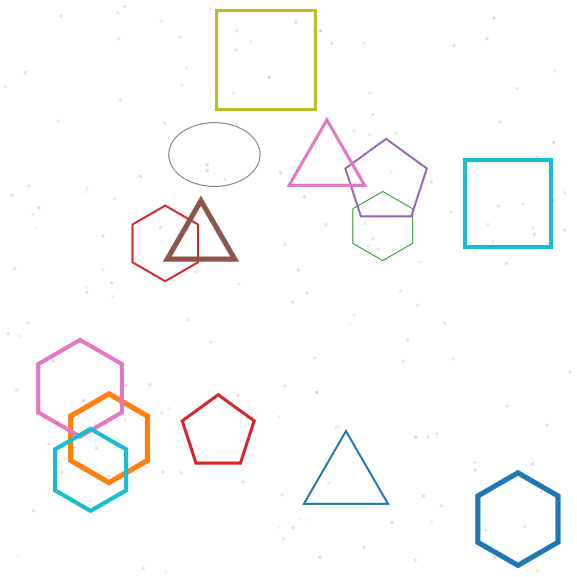[{"shape": "hexagon", "thickness": 2.5, "radius": 0.4, "center": [0.897, 0.1]}, {"shape": "triangle", "thickness": 1, "radius": 0.42, "center": [0.599, 0.169]}, {"shape": "hexagon", "thickness": 2.5, "radius": 0.38, "center": [0.189, 0.24]}, {"shape": "hexagon", "thickness": 0.5, "radius": 0.3, "center": [0.663, 0.608]}, {"shape": "pentagon", "thickness": 1.5, "radius": 0.33, "center": [0.378, 0.25]}, {"shape": "hexagon", "thickness": 1, "radius": 0.33, "center": [0.286, 0.578]}, {"shape": "pentagon", "thickness": 1, "radius": 0.37, "center": [0.669, 0.685]}, {"shape": "triangle", "thickness": 2.5, "radius": 0.34, "center": [0.348, 0.584]}, {"shape": "triangle", "thickness": 1.5, "radius": 0.38, "center": [0.566, 0.716]}, {"shape": "hexagon", "thickness": 2, "radius": 0.42, "center": [0.139, 0.327]}, {"shape": "oval", "thickness": 0.5, "radius": 0.4, "center": [0.371, 0.732]}, {"shape": "square", "thickness": 1.5, "radius": 0.42, "center": [0.46, 0.896]}, {"shape": "square", "thickness": 2, "radius": 0.38, "center": [0.88, 0.647]}, {"shape": "hexagon", "thickness": 2, "radius": 0.36, "center": [0.157, 0.186]}]